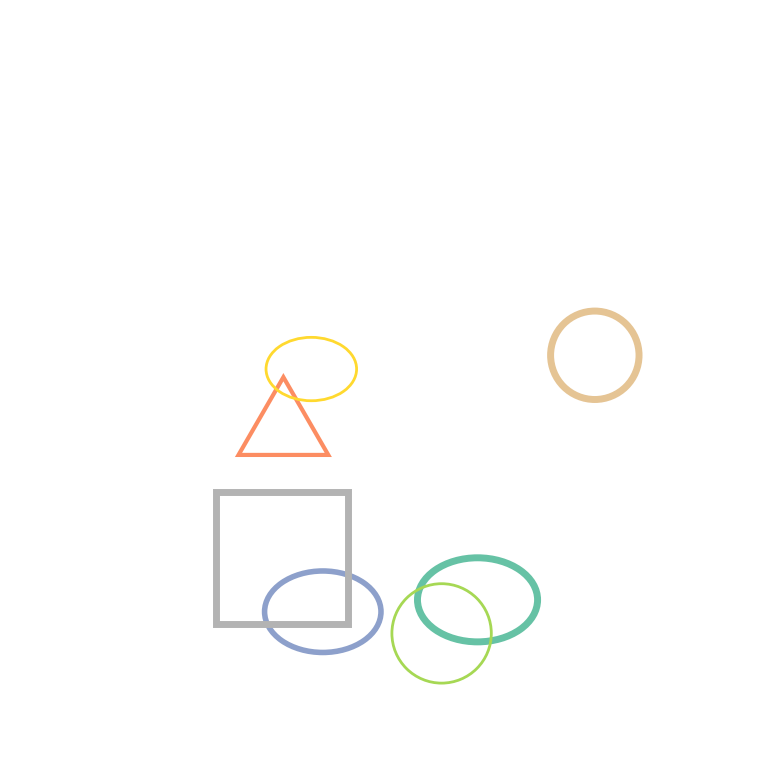[{"shape": "oval", "thickness": 2.5, "radius": 0.39, "center": [0.62, 0.221]}, {"shape": "triangle", "thickness": 1.5, "radius": 0.34, "center": [0.368, 0.443]}, {"shape": "oval", "thickness": 2, "radius": 0.38, "center": [0.419, 0.206]}, {"shape": "circle", "thickness": 1, "radius": 0.32, "center": [0.574, 0.177]}, {"shape": "oval", "thickness": 1, "radius": 0.29, "center": [0.404, 0.521]}, {"shape": "circle", "thickness": 2.5, "radius": 0.29, "center": [0.772, 0.539]}, {"shape": "square", "thickness": 2.5, "radius": 0.43, "center": [0.367, 0.275]}]